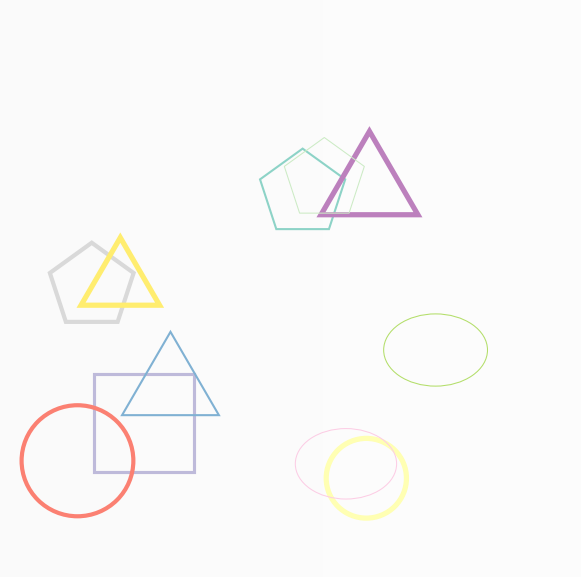[{"shape": "pentagon", "thickness": 1, "radius": 0.39, "center": [0.521, 0.665]}, {"shape": "circle", "thickness": 2.5, "radius": 0.35, "center": [0.63, 0.171]}, {"shape": "square", "thickness": 1.5, "radius": 0.43, "center": [0.248, 0.267]}, {"shape": "circle", "thickness": 2, "radius": 0.48, "center": [0.133, 0.201]}, {"shape": "triangle", "thickness": 1, "radius": 0.48, "center": [0.293, 0.328]}, {"shape": "oval", "thickness": 0.5, "radius": 0.45, "center": [0.749, 0.393]}, {"shape": "oval", "thickness": 0.5, "radius": 0.44, "center": [0.595, 0.196]}, {"shape": "pentagon", "thickness": 2, "radius": 0.38, "center": [0.158, 0.503]}, {"shape": "triangle", "thickness": 2.5, "radius": 0.48, "center": [0.636, 0.675]}, {"shape": "pentagon", "thickness": 0.5, "radius": 0.36, "center": [0.558, 0.689]}, {"shape": "triangle", "thickness": 2.5, "radius": 0.39, "center": [0.207, 0.51]}]